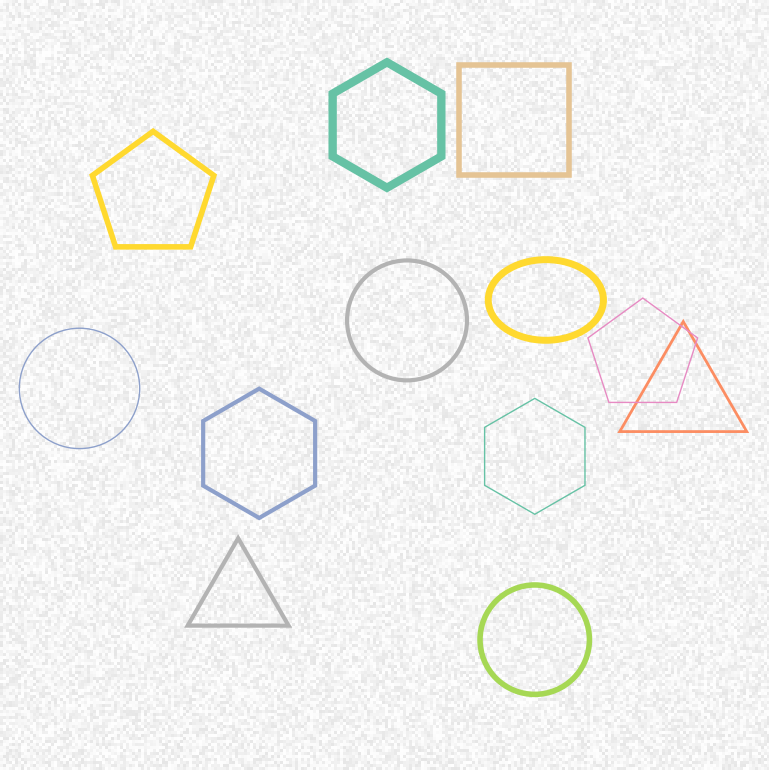[{"shape": "hexagon", "thickness": 3, "radius": 0.41, "center": [0.503, 0.838]}, {"shape": "hexagon", "thickness": 0.5, "radius": 0.38, "center": [0.695, 0.407]}, {"shape": "triangle", "thickness": 1, "radius": 0.48, "center": [0.887, 0.487]}, {"shape": "hexagon", "thickness": 1.5, "radius": 0.42, "center": [0.337, 0.411]}, {"shape": "circle", "thickness": 0.5, "radius": 0.39, "center": [0.103, 0.496]}, {"shape": "pentagon", "thickness": 0.5, "radius": 0.37, "center": [0.835, 0.538]}, {"shape": "circle", "thickness": 2, "radius": 0.36, "center": [0.694, 0.169]}, {"shape": "pentagon", "thickness": 2, "radius": 0.41, "center": [0.199, 0.746]}, {"shape": "oval", "thickness": 2.5, "radius": 0.37, "center": [0.709, 0.61]}, {"shape": "square", "thickness": 2, "radius": 0.36, "center": [0.668, 0.845]}, {"shape": "circle", "thickness": 1.5, "radius": 0.39, "center": [0.529, 0.584]}, {"shape": "triangle", "thickness": 1.5, "radius": 0.38, "center": [0.309, 0.225]}]